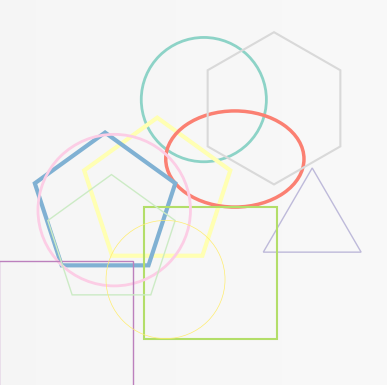[{"shape": "circle", "thickness": 2, "radius": 0.81, "center": [0.526, 0.741]}, {"shape": "pentagon", "thickness": 3, "radius": 0.99, "center": [0.406, 0.496]}, {"shape": "triangle", "thickness": 1, "radius": 0.73, "center": [0.806, 0.418]}, {"shape": "oval", "thickness": 2.5, "radius": 0.89, "center": [0.606, 0.587]}, {"shape": "pentagon", "thickness": 3, "radius": 0.95, "center": [0.271, 0.465]}, {"shape": "square", "thickness": 1.5, "radius": 0.86, "center": [0.543, 0.29]}, {"shape": "circle", "thickness": 2, "radius": 0.98, "center": [0.295, 0.454]}, {"shape": "hexagon", "thickness": 1.5, "radius": 0.99, "center": [0.707, 0.719]}, {"shape": "square", "thickness": 1, "radius": 0.87, "center": [0.171, 0.149]}, {"shape": "pentagon", "thickness": 1, "radius": 0.86, "center": [0.288, 0.374]}, {"shape": "circle", "thickness": 0.5, "radius": 0.77, "center": [0.427, 0.274]}]